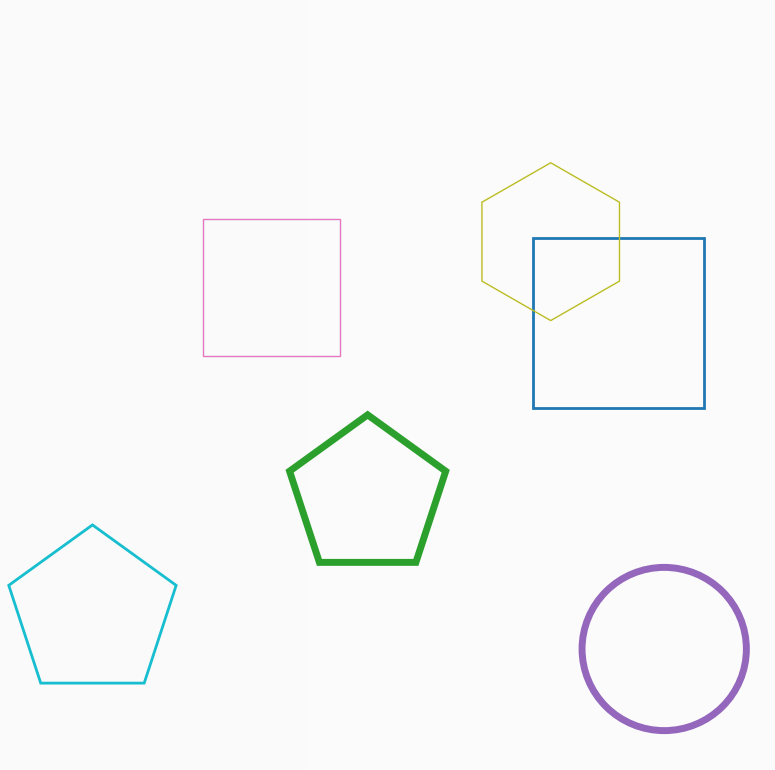[{"shape": "square", "thickness": 1, "radius": 0.55, "center": [0.798, 0.581]}, {"shape": "pentagon", "thickness": 2.5, "radius": 0.53, "center": [0.474, 0.355]}, {"shape": "circle", "thickness": 2.5, "radius": 0.53, "center": [0.857, 0.157]}, {"shape": "square", "thickness": 0.5, "radius": 0.44, "center": [0.35, 0.627]}, {"shape": "hexagon", "thickness": 0.5, "radius": 0.51, "center": [0.711, 0.686]}, {"shape": "pentagon", "thickness": 1, "radius": 0.57, "center": [0.119, 0.205]}]